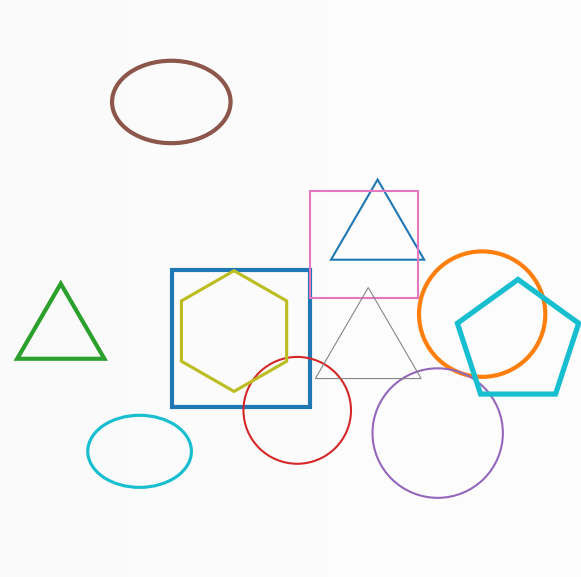[{"shape": "triangle", "thickness": 1, "radius": 0.46, "center": [0.65, 0.596]}, {"shape": "square", "thickness": 2, "radius": 0.59, "center": [0.415, 0.413]}, {"shape": "circle", "thickness": 2, "radius": 0.54, "center": [0.83, 0.455]}, {"shape": "triangle", "thickness": 2, "radius": 0.43, "center": [0.105, 0.421]}, {"shape": "circle", "thickness": 1, "radius": 0.46, "center": [0.511, 0.289]}, {"shape": "circle", "thickness": 1, "radius": 0.56, "center": [0.753, 0.249]}, {"shape": "oval", "thickness": 2, "radius": 0.51, "center": [0.295, 0.823]}, {"shape": "square", "thickness": 1, "radius": 0.46, "center": [0.626, 0.576]}, {"shape": "triangle", "thickness": 0.5, "radius": 0.53, "center": [0.634, 0.396]}, {"shape": "hexagon", "thickness": 1.5, "radius": 0.52, "center": [0.403, 0.426]}, {"shape": "pentagon", "thickness": 2.5, "radius": 0.55, "center": [0.891, 0.405]}, {"shape": "oval", "thickness": 1.5, "radius": 0.45, "center": [0.24, 0.218]}]